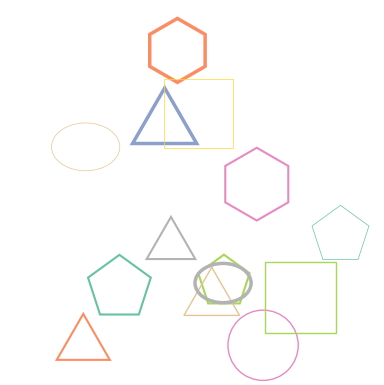[{"shape": "pentagon", "thickness": 0.5, "radius": 0.39, "center": [0.884, 0.389]}, {"shape": "pentagon", "thickness": 1.5, "radius": 0.43, "center": [0.31, 0.252]}, {"shape": "hexagon", "thickness": 2.5, "radius": 0.42, "center": [0.461, 0.869]}, {"shape": "triangle", "thickness": 1.5, "radius": 0.4, "center": [0.216, 0.105]}, {"shape": "triangle", "thickness": 2.5, "radius": 0.48, "center": [0.428, 0.675]}, {"shape": "hexagon", "thickness": 1.5, "radius": 0.47, "center": [0.667, 0.522]}, {"shape": "circle", "thickness": 1, "radius": 0.46, "center": [0.683, 0.103]}, {"shape": "pentagon", "thickness": 1.5, "radius": 0.35, "center": [0.582, 0.269]}, {"shape": "square", "thickness": 1, "radius": 0.46, "center": [0.78, 0.226]}, {"shape": "square", "thickness": 0.5, "radius": 0.45, "center": [0.515, 0.706]}, {"shape": "oval", "thickness": 0.5, "radius": 0.44, "center": [0.223, 0.619]}, {"shape": "triangle", "thickness": 1, "radius": 0.42, "center": [0.55, 0.222]}, {"shape": "triangle", "thickness": 1.5, "radius": 0.36, "center": [0.444, 0.364]}, {"shape": "oval", "thickness": 2.5, "radius": 0.36, "center": [0.579, 0.265]}]